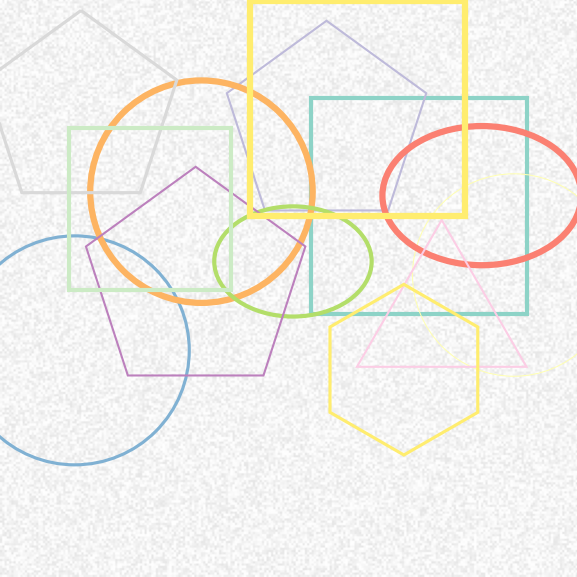[{"shape": "square", "thickness": 2, "radius": 0.93, "center": [0.726, 0.643]}, {"shape": "circle", "thickness": 0.5, "radius": 0.88, "center": [0.89, 0.523]}, {"shape": "pentagon", "thickness": 1, "radius": 0.91, "center": [0.565, 0.782]}, {"shape": "oval", "thickness": 3, "radius": 0.86, "center": [0.834, 0.66]}, {"shape": "circle", "thickness": 1.5, "radius": 0.99, "center": [0.129, 0.392]}, {"shape": "circle", "thickness": 3, "radius": 0.96, "center": [0.349, 0.667]}, {"shape": "oval", "thickness": 2, "radius": 0.68, "center": [0.507, 0.546]}, {"shape": "triangle", "thickness": 1, "radius": 0.85, "center": [0.765, 0.449]}, {"shape": "pentagon", "thickness": 1.5, "radius": 0.87, "center": [0.14, 0.807]}, {"shape": "pentagon", "thickness": 1, "radius": 1.0, "center": [0.339, 0.511]}, {"shape": "square", "thickness": 2, "radius": 0.7, "center": [0.26, 0.637]}, {"shape": "hexagon", "thickness": 1.5, "radius": 0.74, "center": [0.699, 0.359]}, {"shape": "square", "thickness": 3, "radius": 0.93, "center": [0.619, 0.811]}]